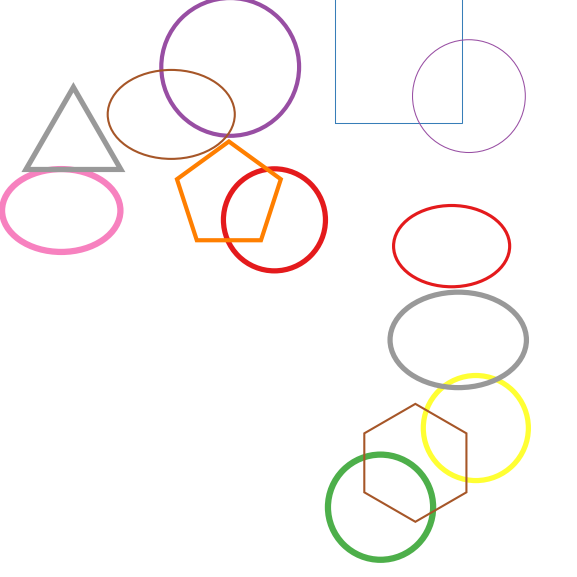[{"shape": "circle", "thickness": 2.5, "radius": 0.44, "center": [0.475, 0.618]}, {"shape": "oval", "thickness": 1.5, "radius": 0.5, "center": [0.782, 0.573]}, {"shape": "square", "thickness": 0.5, "radius": 0.55, "center": [0.689, 0.897]}, {"shape": "circle", "thickness": 3, "radius": 0.46, "center": [0.659, 0.121]}, {"shape": "circle", "thickness": 2, "radius": 0.6, "center": [0.399, 0.883]}, {"shape": "circle", "thickness": 0.5, "radius": 0.49, "center": [0.812, 0.833]}, {"shape": "pentagon", "thickness": 2, "radius": 0.47, "center": [0.396, 0.66]}, {"shape": "circle", "thickness": 2.5, "radius": 0.45, "center": [0.824, 0.258]}, {"shape": "hexagon", "thickness": 1, "radius": 0.51, "center": [0.719, 0.198]}, {"shape": "oval", "thickness": 1, "radius": 0.55, "center": [0.297, 0.801]}, {"shape": "oval", "thickness": 3, "radius": 0.51, "center": [0.106, 0.635]}, {"shape": "triangle", "thickness": 2.5, "radius": 0.47, "center": [0.127, 0.753]}, {"shape": "oval", "thickness": 2.5, "radius": 0.59, "center": [0.793, 0.411]}]